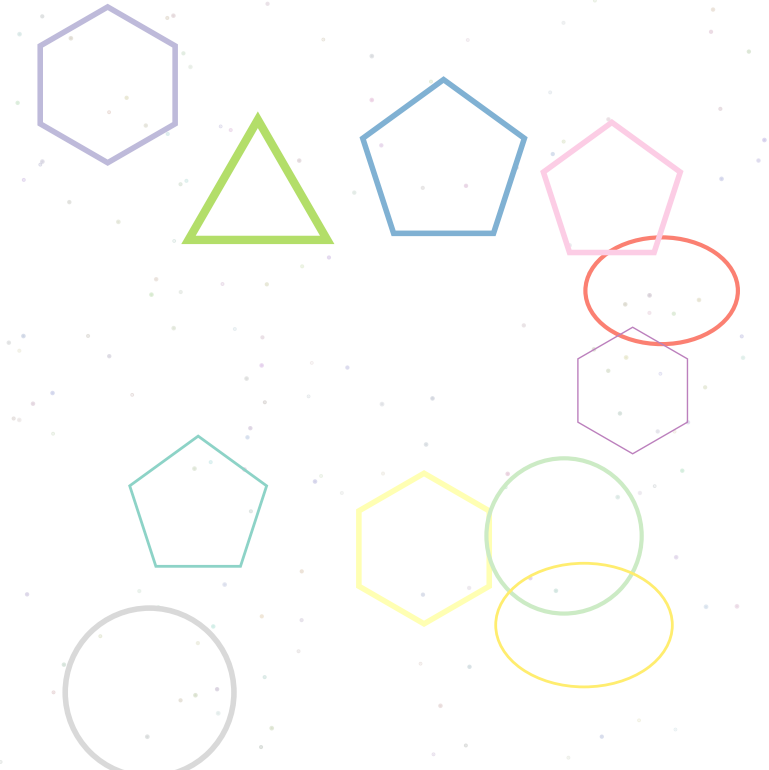[{"shape": "pentagon", "thickness": 1, "radius": 0.47, "center": [0.257, 0.34]}, {"shape": "hexagon", "thickness": 2, "radius": 0.49, "center": [0.551, 0.288]}, {"shape": "hexagon", "thickness": 2, "radius": 0.51, "center": [0.14, 0.89]}, {"shape": "oval", "thickness": 1.5, "radius": 0.5, "center": [0.859, 0.622]}, {"shape": "pentagon", "thickness": 2, "radius": 0.55, "center": [0.576, 0.786]}, {"shape": "triangle", "thickness": 3, "radius": 0.52, "center": [0.335, 0.74]}, {"shape": "pentagon", "thickness": 2, "radius": 0.47, "center": [0.795, 0.748]}, {"shape": "circle", "thickness": 2, "radius": 0.55, "center": [0.194, 0.101]}, {"shape": "hexagon", "thickness": 0.5, "radius": 0.41, "center": [0.822, 0.493]}, {"shape": "circle", "thickness": 1.5, "radius": 0.5, "center": [0.733, 0.304]}, {"shape": "oval", "thickness": 1, "radius": 0.57, "center": [0.758, 0.188]}]